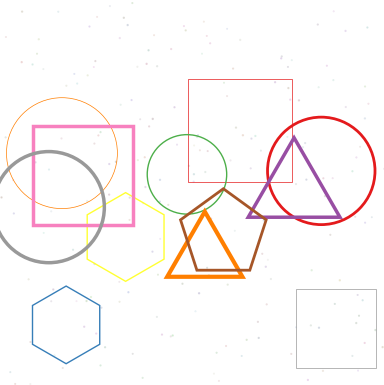[{"shape": "circle", "thickness": 2, "radius": 0.7, "center": [0.834, 0.556]}, {"shape": "square", "thickness": 0.5, "radius": 0.67, "center": [0.623, 0.662]}, {"shape": "hexagon", "thickness": 1, "radius": 0.5, "center": [0.172, 0.156]}, {"shape": "circle", "thickness": 1, "radius": 0.52, "center": [0.486, 0.547]}, {"shape": "triangle", "thickness": 2.5, "radius": 0.69, "center": [0.764, 0.505]}, {"shape": "triangle", "thickness": 3, "radius": 0.56, "center": [0.532, 0.337]}, {"shape": "circle", "thickness": 0.5, "radius": 0.72, "center": [0.161, 0.602]}, {"shape": "hexagon", "thickness": 1, "radius": 0.58, "center": [0.326, 0.384]}, {"shape": "pentagon", "thickness": 2, "radius": 0.58, "center": [0.58, 0.393]}, {"shape": "square", "thickness": 2.5, "radius": 0.65, "center": [0.216, 0.544]}, {"shape": "square", "thickness": 0.5, "radius": 0.52, "center": [0.873, 0.147]}, {"shape": "circle", "thickness": 2.5, "radius": 0.72, "center": [0.127, 0.462]}]